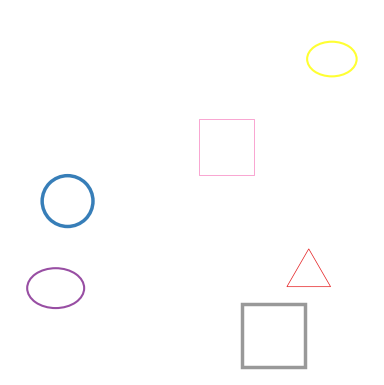[{"shape": "triangle", "thickness": 0.5, "radius": 0.33, "center": [0.802, 0.288]}, {"shape": "circle", "thickness": 2.5, "radius": 0.33, "center": [0.176, 0.478]}, {"shape": "oval", "thickness": 1.5, "radius": 0.37, "center": [0.145, 0.252]}, {"shape": "oval", "thickness": 1.5, "radius": 0.32, "center": [0.862, 0.847]}, {"shape": "square", "thickness": 0.5, "radius": 0.36, "center": [0.589, 0.618]}, {"shape": "square", "thickness": 2.5, "radius": 0.41, "center": [0.711, 0.129]}]